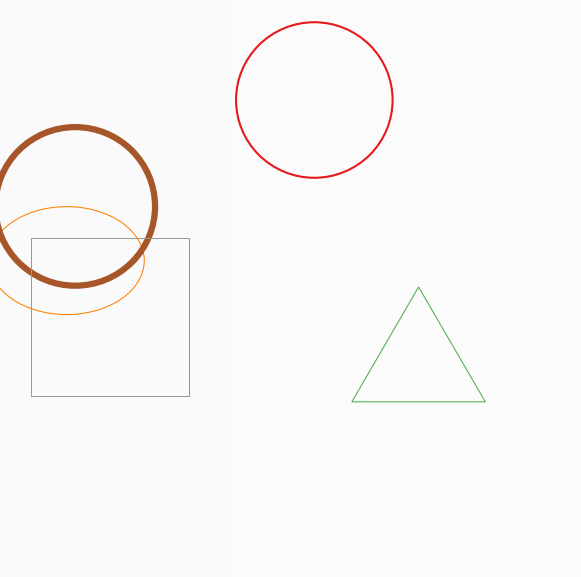[{"shape": "circle", "thickness": 1, "radius": 0.67, "center": [0.541, 0.826]}, {"shape": "triangle", "thickness": 0.5, "radius": 0.66, "center": [0.72, 0.37]}, {"shape": "oval", "thickness": 0.5, "radius": 0.67, "center": [0.115, 0.548]}, {"shape": "circle", "thickness": 3, "radius": 0.69, "center": [0.129, 0.642]}, {"shape": "square", "thickness": 0.5, "radius": 0.68, "center": [0.189, 0.45]}]